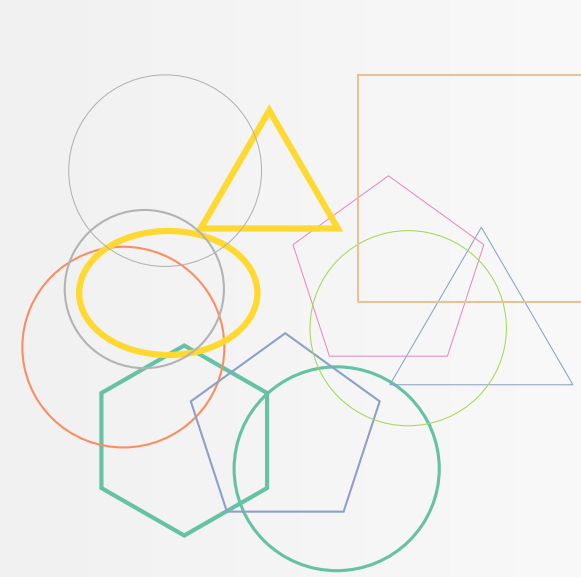[{"shape": "circle", "thickness": 1.5, "radius": 0.88, "center": [0.579, 0.187]}, {"shape": "hexagon", "thickness": 2, "radius": 0.82, "center": [0.317, 0.236]}, {"shape": "circle", "thickness": 1, "radius": 0.87, "center": [0.212, 0.398]}, {"shape": "pentagon", "thickness": 1, "radius": 0.85, "center": [0.491, 0.251]}, {"shape": "triangle", "thickness": 0.5, "radius": 0.91, "center": [0.828, 0.424]}, {"shape": "pentagon", "thickness": 0.5, "radius": 0.86, "center": [0.668, 0.522]}, {"shape": "circle", "thickness": 0.5, "radius": 0.84, "center": [0.702, 0.431]}, {"shape": "oval", "thickness": 3, "radius": 0.77, "center": [0.29, 0.492]}, {"shape": "triangle", "thickness": 3, "radius": 0.68, "center": [0.463, 0.672]}, {"shape": "square", "thickness": 1, "radius": 0.99, "center": [0.814, 0.673]}, {"shape": "circle", "thickness": 1, "radius": 0.68, "center": [0.248, 0.499]}, {"shape": "circle", "thickness": 0.5, "radius": 0.83, "center": [0.284, 0.704]}]